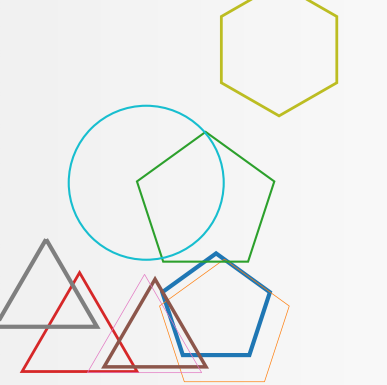[{"shape": "pentagon", "thickness": 3, "radius": 0.73, "center": [0.558, 0.196]}, {"shape": "pentagon", "thickness": 0.5, "radius": 0.88, "center": [0.579, 0.151]}, {"shape": "pentagon", "thickness": 1.5, "radius": 0.93, "center": [0.531, 0.471]}, {"shape": "triangle", "thickness": 2, "radius": 0.86, "center": [0.205, 0.121]}, {"shape": "triangle", "thickness": 2.5, "radius": 0.76, "center": [0.4, 0.123]}, {"shape": "triangle", "thickness": 0.5, "radius": 0.85, "center": [0.373, 0.117]}, {"shape": "triangle", "thickness": 3, "radius": 0.76, "center": [0.119, 0.227]}, {"shape": "hexagon", "thickness": 2, "radius": 0.86, "center": [0.72, 0.871]}, {"shape": "circle", "thickness": 1.5, "radius": 1.0, "center": [0.377, 0.525]}]